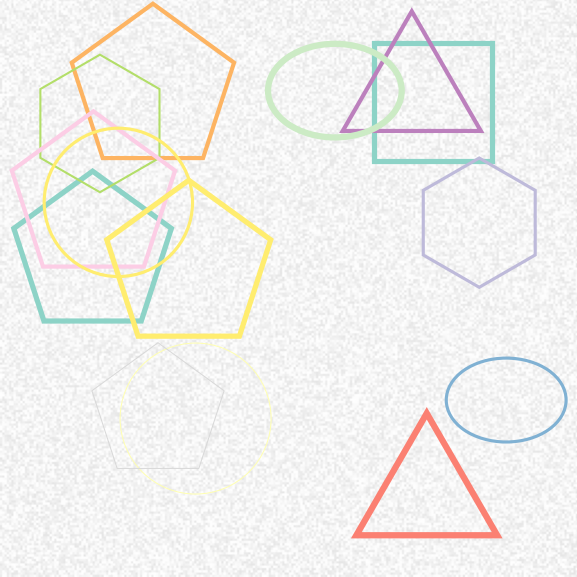[{"shape": "square", "thickness": 2.5, "radius": 0.51, "center": [0.749, 0.823]}, {"shape": "pentagon", "thickness": 2.5, "radius": 0.72, "center": [0.16, 0.559]}, {"shape": "circle", "thickness": 0.5, "radius": 0.65, "center": [0.339, 0.274]}, {"shape": "hexagon", "thickness": 1.5, "radius": 0.56, "center": [0.83, 0.614]}, {"shape": "triangle", "thickness": 3, "radius": 0.7, "center": [0.739, 0.143]}, {"shape": "oval", "thickness": 1.5, "radius": 0.52, "center": [0.877, 0.306]}, {"shape": "pentagon", "thickness": 2, "radius": 0.74, "center": [0.265, 0.845]}, {"shape": "hexagon", "thickness": 1, "radius": 0.6, "center": [0.173, 0.785]}, {"shape": "pentagon", "thickness": 2, "radius": 0.74, "center": [0.162, 0.658]}, {"shape": "pentagon", "thickness": 0.5, "radius": 0.6, "center": [0.274, 0.285]}, {"shape": "triangle", "thickness": 2, "radius": 0.69, "center": [0.713, 0.841]}, {"shape": "oval", "thickness": 3, "radius": 0.58, "center": [0.58, 0.842]}, {"shape": "pentagon", "thickness": 2.5, "radius": 0.75, "center": [0.327, 0.538]}, {"shape": "circle", "thickness": 1.5, "radius": 0.64, "center": [0.205, 0.649]}]